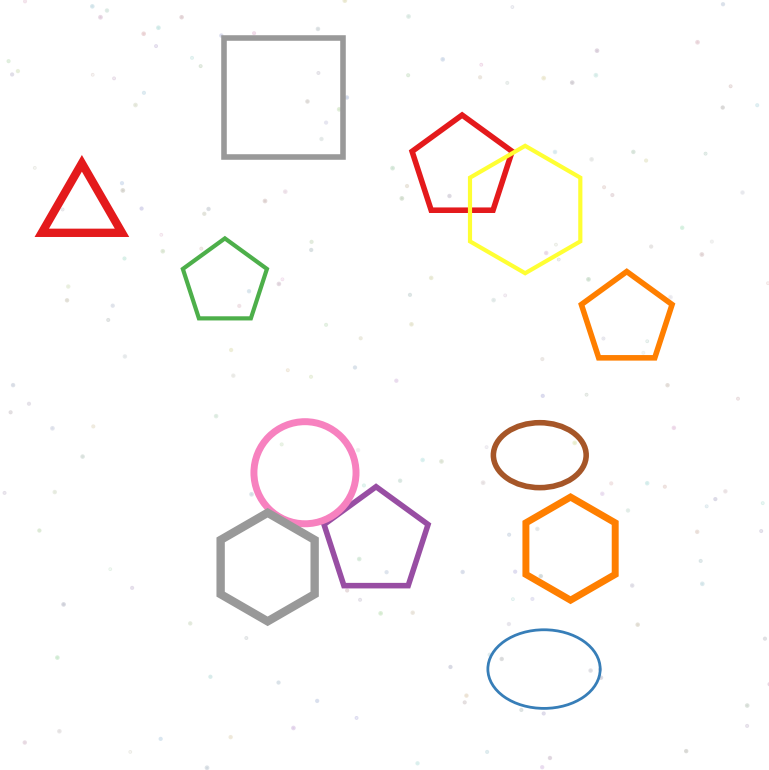[{"shape": "pentagon", "thickness": 2, "radius": 0.34, "center": [0.6, 0.782]}, {"shape": "triangle", "thickness": 3, "radius": 0.3, "center": [0.106, 0.728]}, {"shape": "oval", "thickness": 1, "radius": 0.36, "center": [0.707, 0.131]}, {"shape": "pentagon", "thickness": 1.5, "radius": 0.29, "center": [0.292, 0.633]}, {"shape": "pentagon", "thickness": 2, "radius": 0.36, "center": [0.488, 0.297]}, {"shape": "hexagon", "thickness": 2.5, "radius": 0.33, "center": [0.741, 0.288]}, {"shape": "pentagon", "thickness": 2, "radius": 0.31, "center": [0.814, 0.585]}, {"shape": "hexagon", "thickness": 1.5, "radius": 0.41, "center": [0.682, 0.728]}, {"shape": "oval", "thickness": 2, "radius": 0.3, "center": [0.701, 0.409]}, {"shape": "circle", "thickness": 2.5, "radius": 0.33, "center": [0.396, 0.386]}, {"shape": "square", "thickness": 2, "radius": 0.39, "center": [0.369, 0.874]}, {"shape": "hexagon", "thickness": 3, "radius": 0.35, "center": [0.348, 0.264]}]